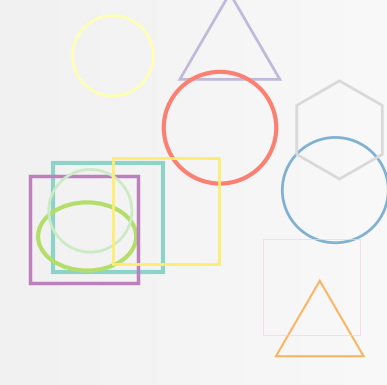[{"shape": "square", "thickness": 3, "radius": 0.71, "center": [0.278, 0.435]}, {"shape": "circle", "thickness": 2, "radius": 0.52, "center": [0.291, 0.855]}, {"shape": "triangle", "thickness": 2, "radius": 0.74, "center": [0.593, 0.868]}, {"shape": "circle", "thickness": 3, "radius": 0.73, "center": [0.568, 0.668]}, {"shape": "circle", "thickness": 2, "radius": 0.68, "center": [0.865, 0.506]}, {"shape": "triangle", "thickness": 1.5, "radius": 0.65, "center": [0.825, 0.14]}, {"shape": "oval", "thickness": 3, "radius": 0.63, "center": [0.225, 0.386]}, {"shape": "square", "thickness": 0.5, "radius": 0.62, "center": [0.804, 0.255]}, {"shape": "hexagon", "thickness": 2, "radius": 0.64, "center": [0.876, 0.663]}, {"shape": "square", "thickness": 2.5, "radius": 0.7, "center": [0.216, 0.404]}, {"shape": "circle", "thickness": 2, "radius": 0.54, "center": [0.233, 0.452]}, {"shape": "square", "thickness": 2, "radius": 0.69, "center": [0.428, 0.451]}]